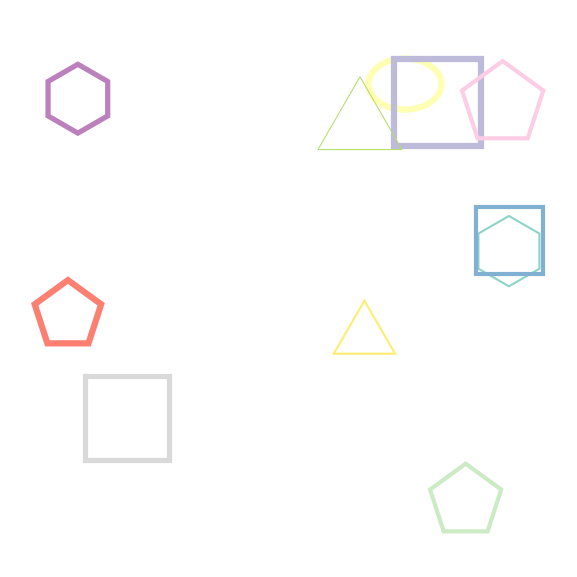[{"shape": "hexagon", "thickness": 1, "radius": 0.3, "center": [0.881, 0.564]}, {"shape": "oval", "thickness": 3, "radius": 0.32, "center": [0.701, 0.854]}, {"shape": "square", "thickness": 3, "radius": 0.38, "center": [0.757, 0.821]}, {"shape": "pentagon", "thickness": 3, "radius": 0.3, "center": [0.118, 0.454]}, {"shape": "square", "thickness": 2, "radius": 0.29, "center": [0.882, 0.582]}, {"shape": "triangle", "thickness": 0.5, "radius": 0.42, "center": [0.623, 0.782]}, {"shape": "pentagon", "thickness": 2, "radius": 0.37, "center": [0.87, 0.819]}, {"shape": "square", "thickness": 2.5, "radius": 0.36, "center": [0.22, 0.276]}, {"shape": "hexagon", "thickness": 2.5, "radius": 0.3, "center": [0.135, 0.828]}, {"shape": "pentagon", "thickness": 2, "radius": 0.32, "center": [0.806, 0.131]}, {"shape": "triangle", "thickness": 1, "radius": 0.31, "center": [0.631, 0.417]}]